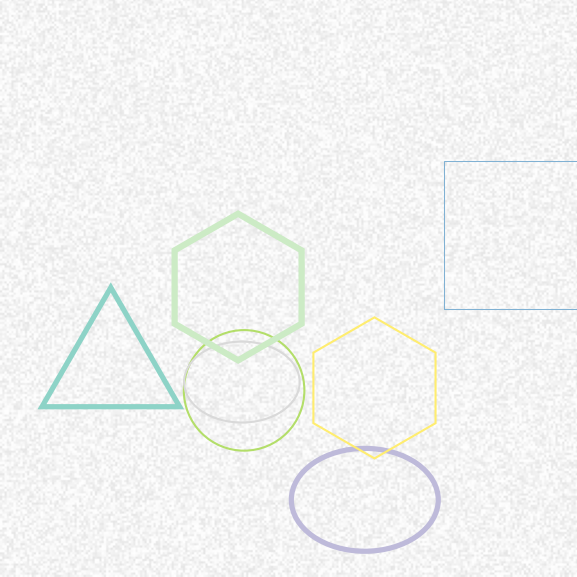[{"shape": "triangle", "thickness": 2.5, "radius": 0.69, "center": [0.192, 0.364]}, {"shape": "oval", "thickness": 2.5, "radius": 0.64, "center": [0.632, 0.134]}, {"shape": "square", "thickness": 0.5, "radius": 0.64, "center": [0.896, 0.592]}, {"shape": "circle", "thickness": 1, "radius": 0.52, "center": [0.423, 0.323]}, {"shape": "oval", "thickness": 1, "radius": 0.5, "center": [0.419, 0.338]}, {"shape": "hexagon", "thickness": 3, "radius": 0.63, "center": [0.412, 0.502]}, {"shape": "hexagon", "thickness": 1, "radius": 0.61, "center": [0.648, 0.327]}]